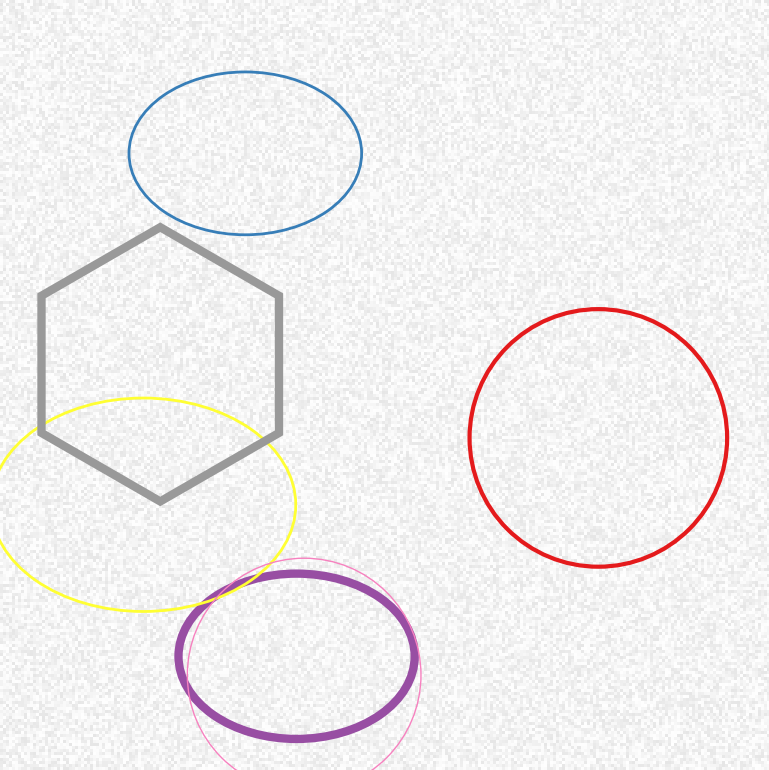[{"shape": "circle", "thickness": 1.5, "radius": 0.84, "center": [0.777, 0.431]}, {"shape": "oval", "thickness": 1, "radius": 0.76, "center": [0.319, 0.801]}, {"shape": "oval", "thickness": 3, "radius": 0.77, "center": [0.385, 0.148]}, {"shape": "oval", "thickness": 1, "radius": 0.99, "center": [0.186, 0.344]}, {"shape": "circle", "thickness": 0.5, "radius": 0.76, "center": [0.395, 0.123]}, {"shape": "hexagon", "thickness": 3, "radius": 0.89, "center": [0.208, 0.527]}]